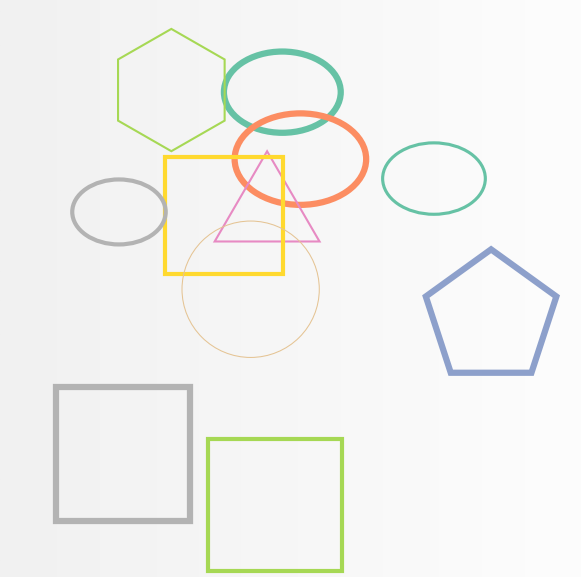[{"shape": "oval", "thickness": 1.5, "radius": 0.44, "center": [0.747, 0.69]}, {"shape": "oval", "thickness": 3, "radius": 0.5, "center": [0.486, 0.84]}, {"shape": "oval", "thickness": 3, "radius": 0.57, "center": [0.517, 0.724]}, {"shape": "pentagon", "thickness": 3, "radius": 0.59, "center": [0.845, 0.449]}, {"shape": "triangle", "thickness": 1, "radius": 0.52, "center": [0.46, 0.633]}, {"shape": "square", "thickness": 2, "radius": 0.57, "center": [0.473, 0.125]}, {"shape": "hexagon", "thickness": 1, "radius": 0.53, "center": [0.295, 0.843]}, {"shape": "square", "thickness": 2, "radius": 0.51, "center": [0.385, 0.625]}, {"shape": "circle", "thickness": 0.5, "radius": 0.59, "center": [0.431, 0.498]}, {"shape": "square", "thickness": 3, "radius": 0.58, "center": [0.212, 0.213]}, {"shape": "oval", "thickness": 2, "radius": 0.4, "center": [0.205, 0.632]}]